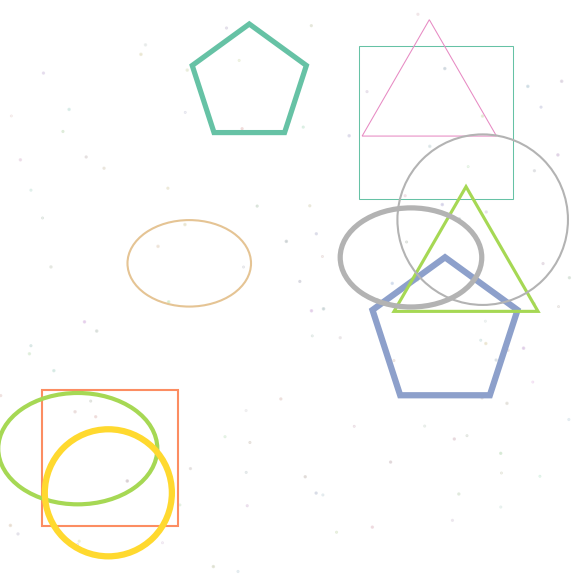[{"shape": "square", "thickness": 0.5, "radius": 0.66, "center": [0.755, 0.787]}, {"shape": "pentagon", "thickness": 2.5, "radius": 0.52, "center": [0.432, 0.854]}, {"shape": "square", "thickness": 1, "radius": 0.59, "center": [0.191, 0.206]}, {"shape": "pentagon", "thickness": 3, "radius": 0.66, "center": [0.771, 0.422]}, {"shape": "triangle", "thickness": 0.5, "radius": 0.67, "center": [0.743, 0.831]}, {"shape": "oval", "thickness": 2, "radius": 0.69, "center": [0.135, 0.222]}, {"shape": "triangle", "thickness": 1.5, "radius": 0.72, "center": [0.807, 0.532]}, {"shape": "circle", "thickness": 3, "radius": 0.55, "center": [0.188, 0.146]}, {"shape": "oval", "thickness": 1, "radius": 0.53, "center": [0.328, 0.543]}, {"shape": "oval", "thickness": 2.5, "radius": 0.61, "center": [0.712, 0.553]}, {"shape": "circle", "thickness": 1, "radius": 0.74, "center": [0.836, 0.619]}]